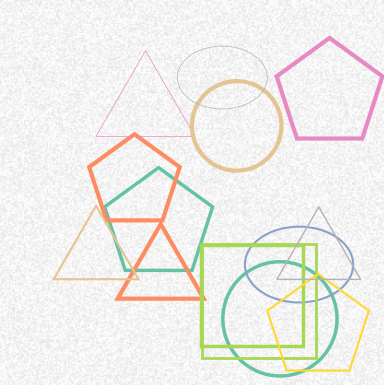[{"shape": "circle", "thickness": 2.5, "radius": 0.74, "center": [0.727, 0.172]}, {"shape": "pentagon", "thickness": 2.5, "radius": 0.74, "center": [0.412, 0.417]}, {"shape": "triangle", "thickness": 3, "radius": 0.65, "center": [0.417, 0.289]}, {"shape": "pentagon", "thickness": 3, "radius": 0.62, "center": [0.349, 0.528]}, {"shape": "oval", "thickness": 1.5, "radius": 0.7, "center": [0.777, 0.313]}, {"shape": "pentagon", "thickness": 3, "radius": 0.72, "center": [0.856, 0.757]}, {"shape": "triangle", "thickness": 0.5, "radius": 0.74, "center": [0.378, 0.72]}, {"shape": "square", "thickness": 2, "radius": 0.74, "center": [0.672, 0.218]}, {"shape": "square", "thickness": 2.5, "radius": 0.66, "center": [0.655, 0.232]}, {"shape": "pentagon", "thickness": 1.5, "radius": 0.69, "center": [0.826, 0.15]}, {"shape": "circle", "thickness": 3, "radius": 0.58, "center": [0.615, 0.673]}, {"shape": "triangle", "thickness": 1.5, "radius": 0.64, "center": [0.25, 0.338]}, {"shape": "triangle", "thickness": 1, "radius": 0.63, "center": [0.828, 0.337]}, {"shape": "oval", "thickness": 0.5, "radius": 0.58, "center": [0.577, 0.799]}]